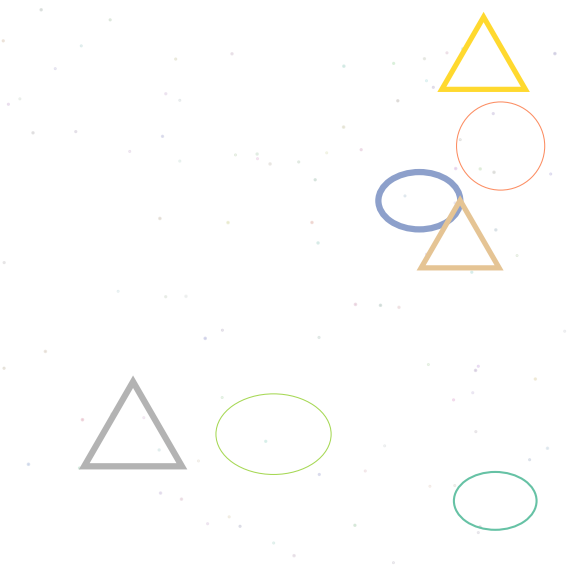[{"shape": "oval", "thickness": 1, "radius": 0.36, "center": [0.858, 0.132]}, {"shape": "circle", "thickness": 0.5, "radius": 0.38, "center": [0.867, 0.746]}, {"shape": "oval", "thickness": 3, "radius": 0.35, "center": [0.726, 0.652]}, {"shape": "oval", "thickness": 0.5, "radius": 0.5, "center": [0.474, 0.247]}, {"shape": "triangle", "thickness": 2.5, "radius": 0.42, "center": [0.837, 0.886]}, {"shape": "triangle", "thickness": 2.5, "radius": 0.39, "center": [0.797, 0.574]}, {"shape": "triangle", "thickness": 3, "radius": 0.49, "center": [0.23, 0.241]}]